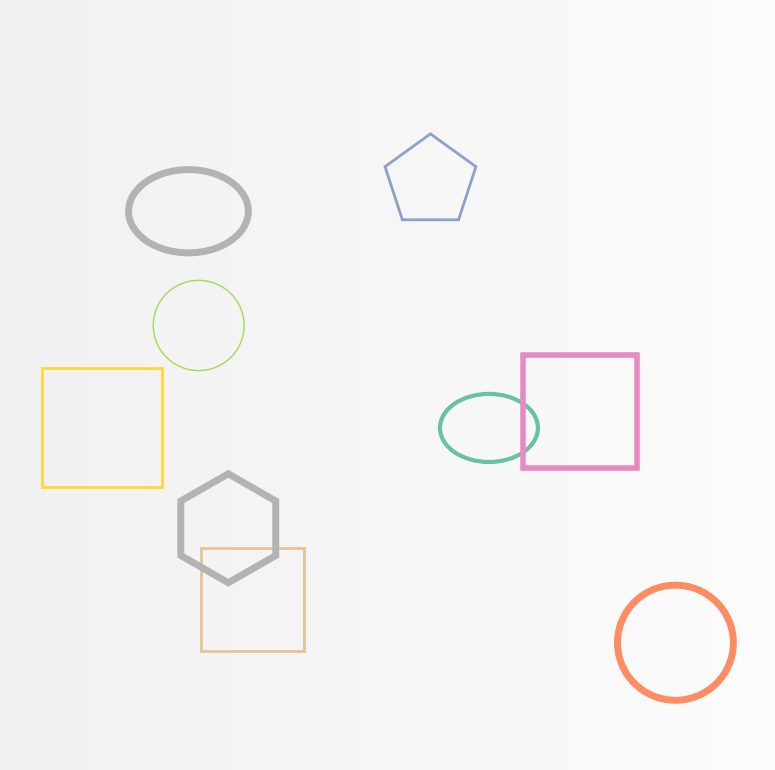[{"shape": "oval", "thickness": 1.5, "radius": 0.32, "center": [0.631, 0.444]}, {"shape": "circle", "thickness": 2.5, "radius": 0.37, "center": [0.872, 0.165]}, {"shape": "pentagon", "thickness": 1, "radius": 0.31, "center": [0.555, 0.764]}, {"shape": "square", "thickness": 2, "radius": 0.37, "center": [0.749, 0.466]}, {"shape": "circle", "thickness": 0.5, "radius": 0.29, "center": [0.256, 0.577]}, {"shape": "square", "thickness": 1, "radius": 0.39, "center": [0.132, 0.444]}, {"shape": "square", "thickness": 1, "radius": 0.33, "center": [0.326, 0.222]}, {"shape": "hexagon", "thickness": 2.5, "radius": 0.35, "center": [0.295, 0.314]}, {"shape": "oval", "thickness": 2.5, "radius": 0.39, "center": [0.243, 0.726]}]